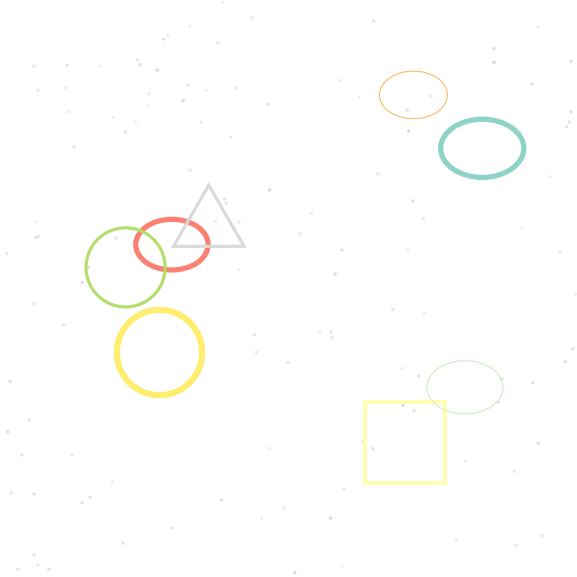[{"shape": "oval", "thickness": 2.5, "radius": 0.36, "center": [0.835, 0.742]}, {"shape": "square", "thickness": 2, "radius": 0.35, "center": [0.701, 0.233]}, {"shape": "oval", "thickness": 2.5, "radius": 0.31, "center": [0.298, 0.576]}, {"shape": "oval", "thickness": 0.5, "radius": 0.29, "center": [0.716, 0.835]}, {"shape": "circle", "thickness": 1.5, "radius": 0.34, "center": [0.217, 0.536]}, {"shape": "triangle", "thickness": 1.5, "radius": 0.35, "center": [0.361, 0.608]}, {"shape": "oval", "thickness": 0.5, "radius": 0.33, "center": [0.805, 0.328]}, {"shape": "circle", "thickness": 3, "radius": 0.37, "center": [0.276, 0.389]}]